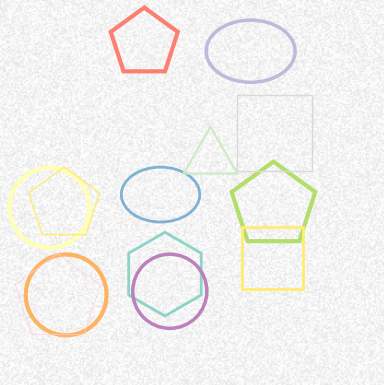[{"shape": "hexagon", "thickness": 2, "radius": 0.54, "center": [0.428, 0.288]}, {"shape": "circle", "thickness": 3, "radius": 0.52, "center": [0.129, 0.46]}, {"shape": "oval", "thickness": 2.5, "radius": 0.58, "center": [0.651, 0.867]}, {"shape": "pentagon", "thickness": 3, "radius": 0.46, "center": [0.375, 0.889]}, {"shape": "oval", "thickness": 2, "radius": 0.51, "center": [0.417, 0.495]}, {"shape": "circle", "thickness": 3, "radius": 0.52, "center": [0.172, 0.234]}, {"shape": "pentagon", "thickness": 3, "radius": 0.57, "center": [0.71, 0.466]}, {"shape": "pentagon", "thickness": 0.5, "radius": 0.58, "center": [0.15, 0.225]}, {"shape": "square", "thickness": 1, "radius": 0.49, "center": [0.713, 0.655]}, {"shape": "circle", "thickness": 2.5, "radius": 0.48, "center": [0.441, 0.243]}, {"shape": "triangle", "thickness": 1.5, "radius": 0.4, "center": [0.547, 0.59]}, {"shape": "square", "thickness": 2, "radius": 0.4, "center": [0.708, 0.329]}, {"shape": "pentagon", "thickness": 1, "radius": 0.48, "center": [0.167, 0.469]}]